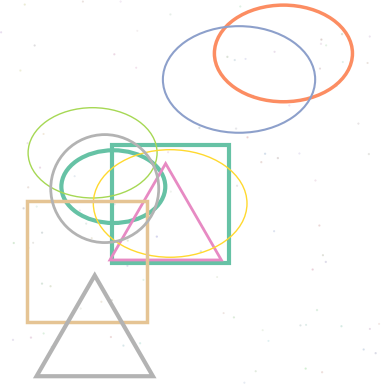[{"shape": "square", "thickness": 3, "radius": 0.76, "center": [0.442, 0.47]}, {"shape": "oval", "thickness": 3, "radius": 0.67, "center": [0.294, 0.515]}, {"shape": "oval", "thickness": 2.5, "radius": 0.9, "center": [0.736, 0.861]}, {"shape": "oval", "thickness": 1.5, "radius": 0.99, "center": [0.621, 0.794]}, {"shape": "triangle", "thickness": 2, "radius": 0.83, "center": [0.43, 0.408]}, {"shape": "oval", "thickness": 1, "radius": 0.84, "center": [0.24, 0.603]}, {"shape": "oval", "thickness": 1, "radius": 1.0, "center": [0.442, 0.471]}, {"shape": "square", "thickness": 2.5, "radius": 0.78, "center": [0.226, 0.32]}, {"shape": "circle", "thickness": 2, "radius": 0.7, "center": [0.272, 0.51]}, {"shape": "triangle", "thickness": 3, "radius": 0.87, "center": [0.246, 0.11]}]